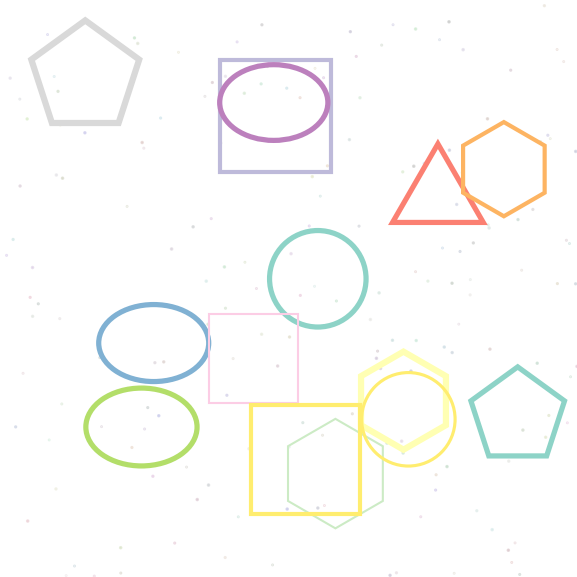[{"shape": "pentagon", "thickness": 2.5, "radius": 0.43, "center": [0.896, 0.279]}, {"shape": "circle", "thickness": 2.5, "radius": 0.42, "center": [0.55, 0.516]}, {"shape": "hexagon", "thickness": 3, "radius": 0.42, "center": [0.699, 0.305]}, {"shape": "square", "thickness": 2, "radius": 0.48, "center": [0.476, 0.798]}, {"shape": "triangle", "thickness": 2.5, "radius": 0.45, "center": [0.758, 0.659]}, {"shape": "oval", "thickness": 2.5, "radius": 0.48, "center": [0.266, 0.405]}, {"shape": "hexagon", "thickness": 2, "radius": 0.41, "center": [0.873, 0.706]}, {"shape": "oval", "thickness": 2.5, "radius": 0.48, "center": [0.245, 0.26]}, {"shape": "square", "thickness": 1, "radius": 0.38, "center": [0.439, 0.379]}, {"shape": "pentagon", "thickness": 3, "radius": 0.49, "center": [0.148, 0.866]}, {"shape": "oval", "thickness": 2.5, "radius": 0.47, "center": [0.474, 0.822]}, {"shape": "hexagon", "thickness": 1, "radius": 0.47, "center": [0.581, 0.179]}, {"shape": "circle", "thickness": 1.5, "radius": 0.4, "center": [0.707, 0.273]}, {"shape": "square", "thickness": 2, "radius": 0.47, "center": [0.529, 0.203]}]